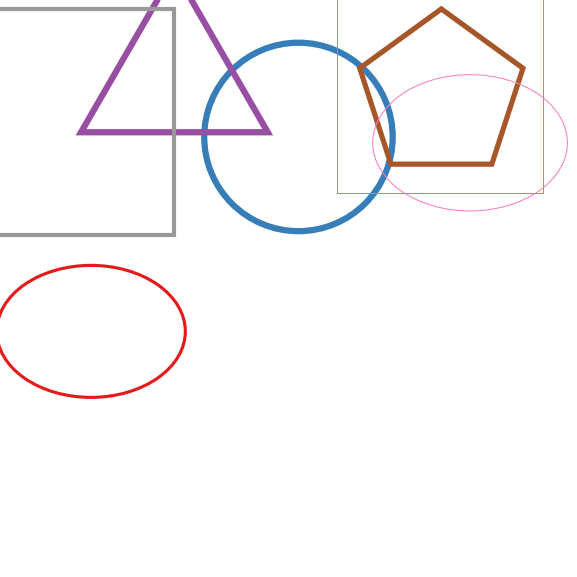[{"shape": "oval", "thickness": 1.5, "radius": 0.82, "center": [0.158, 0.425]}, {"shape": "circle", "thickness": 3, "radius": 0.82, "center": [0.517, 0.762]}, {"shape": "triangle", "thickness": 3, "radius": 0.93, "center": [0.302, 0.863]}, {"shape": "square", "thickness": 0.5, "radius": 0.89, "center": [0.762, 0.844]}, {"shape": "pentagon", "thickness": 2.5, "radius": 0.74, "center": [0.764, 0.835]}, {"shape": "oval", "thickness": 0.5, "radius": 0.84, "center": [0.814, 0.752]}, {"shape": "square", "thickness": 2, "radius": 0.98, "center": [0.105, 0.788]}]